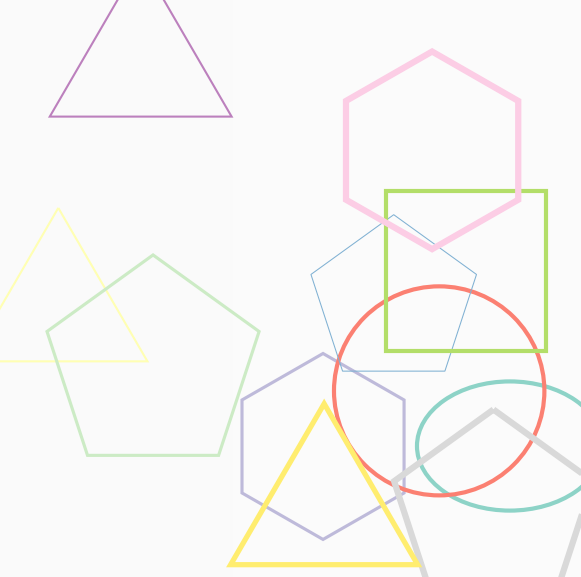[{"shape": "oval", "thickness": 2, "radius": 0.8, "center": [0.877, 0.227]}, {"shape": "triangle", "thickness": 1, "radius": 0.89, "center": [0.1, 0.462]}, {"shape": "hexagon", "thickness": 1.5, "radius": 0.8, "center": [0.556, 0.226]}, {"shape": "circle", "thickness": 2, "radius": 0.9, "center": [0.756, 0.322]}, {"shape": "pentagon", "thickness": 0.5, "radius": 0.75, "center": [0.677, 0.478]}, {"shape": "square", "thickness": 2, "radius": 0.69, "center": [0.802, 0.53]}, {"shape": "hexagon", "thickness": 3, "radius": 0.86, "center": [0.743, 0.739]}, {"shape": "pentagon", "thickness": 3, "radius": 0.9, "center": [0.849, 0.11]}, {"shape": "triangle", "thickness": 1, "radius": 0.9, "center": [0.242, 0.888]}, {"shape": "pentagon", "thickness": 1.5, "radius": 0.96, "center": [0.263, 0.366]}, {"shape": "triangle", "thickness": 2.5, "radius": 0.93, "center": [0.558, 0.114]}]